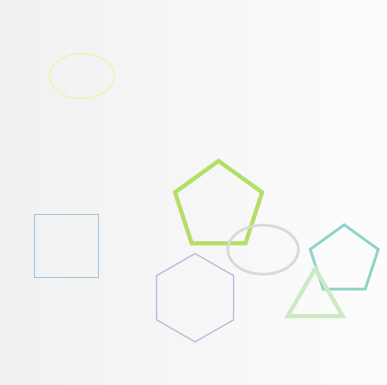[{"shape": "pentagon", "thickness": 2, "radius": 0.46, "center": [0.888, 0.324]}, {"shape": "hexagon", "thickness": 1, "radius": 0.57, "center": [0.503, 0.227]}, {"shape": "square", "thickness": 0.5, "radius": 0.41, "center": [0.17, 0.363]}, {"shape": "pentagon", "thickness": 3, "radius": 0.59, "center": [0.564, 0.464]}, {"shape": "oval", "thickness": 2, "radius": 0.46, "center": [0.679, 0.351]}, {"shape": "triangle", "thickness": 3, "radius": 0.41, "center": [0.813, 0.22]}, {"shape": "oval", "thickness": 0.5, "radius": 0.42, "center": [0.211, 0.802]}]